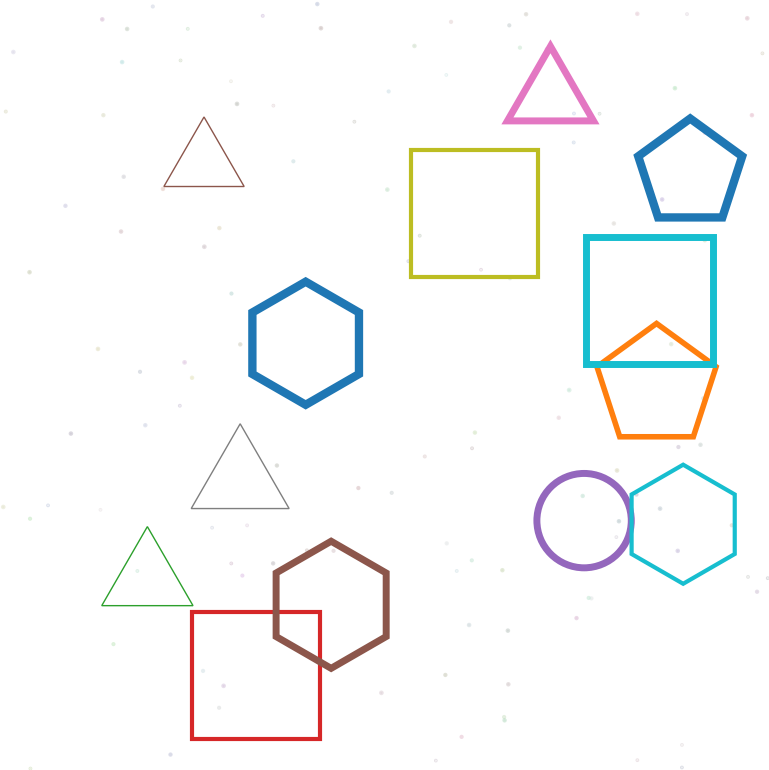[{"shape": "hexagon", "thickness": 3, "radius": 0.4, "center": [0.397, 0.554]}, {"shape": "pentagon", "thickness": 3, "radius": 0.36, "center": [0.896, 0.775]}, {"shape": "pentagon", "thickness": 2, "radius": 0.41, "center": [0.853, 0.499]}, {"shape": "triangle", "thickness": 0.5, "radius": 0.34, "center": [0.191, 0.248]}, {"shape": "square", "thickness": 1.5, "radius": 0.41, "center": [0.332, 0.123]}, {"shape": "circle", "thickness": 2.5, "radius": 0.31, "center": [0.759, 0.324]}, {"shape": "triangle", "thickness": 0.5, "radius": 0.3, "center": [0.265, 0.788]}, {"shape": "hexagon", "thickness": 2.5, "radius": 0.41, "center": [0.43, 0.215]}, {"shape": "triangle", "thickness": 2.5, "radius": 0.32, "center": [0.715, 0.875]}, {"shape": "triangle", "thickness": 0.5, "radius": 0.37, "center": [0.312, 0.376]}, {"shape": "square", "thickness": 1.5, "radius": 0.41, "center": [0.616, 0.723]}, {"shape": "hexagon", "thickness": 1.5, "radius": 0.39, "center": [0.887, 0.319]}, {"shape": "square", "thickness": 2.5, "radius": 0.41, "center": [0.843, 0.609]}]